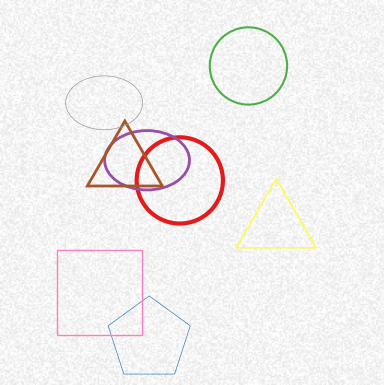[{"shape": "circle", "thickness": 3, "radius": 0.56, "center": [0.467, 0.531]}, {"shape": "pentagon", "thickness": 0.5, "radius": 0.56, "center": [0.388, 0.119]}, {"shape": "circle", "thickness": 1.5, "radius": 0.5, "center": [0.645, 0.829]}, {"shape": "oval", "thickness": 2, "radius": 0.55, "center": [0.382, 0.584]}, {"shape": "triangle", "thickness": 1, "radius": 0.6, "center": [0.718, 0.416]}, {"shape": "triangle", "thickness": 2, "radius": 0.56, "center": [0.324, 0.573]}, {"shape": "square", "thickness": 1, "radius": 0.55, "center": [0.258, 0.241]}, {"shape": "oval", "thickness": 0.5, "radius": 0.5, "center": [0.271, 0.733]}]